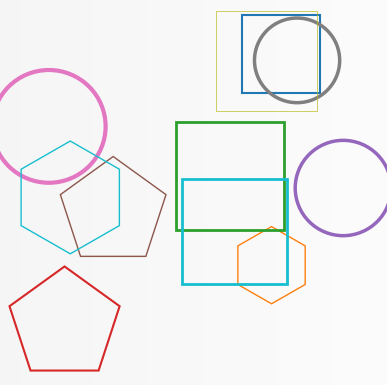[{"shape": "square", "thickness": 1.5, "radius": 0.5, "center": [0.726, 0.86]}, {"shape": "hexagon", "thickness": 1, "radius": 0.5, "center": [0.701, 0.311]}, {"shape": "square", "thickness": 2, "radius": 0.7, "center": [0.594, 0.544]}, {"shape": "pentagon", "thickness": 1.5, "radius": 0.75, "center": [0.167, 0.158]}, {"shape": "circle", "thickness": 2.5, "radius": 0.62, "center": [0.886, 0.512]}, {"shape": "pentagon", "thickness": 1, "radius": 0.72, "center": [0.292, 0.45]}, {"shape": "circle", "thickness": 3, "radius": 0.73, "center": [0.126, 0.672]}, {"shape": "circle", "thickness": 2.5, "radius": 0.55, "center": [0.767, 0.843]}, {"shape": "square", "thickness": 0.5, "radius": 0.65, "center": [0.688, 0.841]}, {"shape": "hexagon", "thickness": 1, "radius": 0.73, "center": [0.181, 0.487]}, {"shape": "square", "thickness": 2, "radius": 0.68, "center": [0.605, 0.398]}]